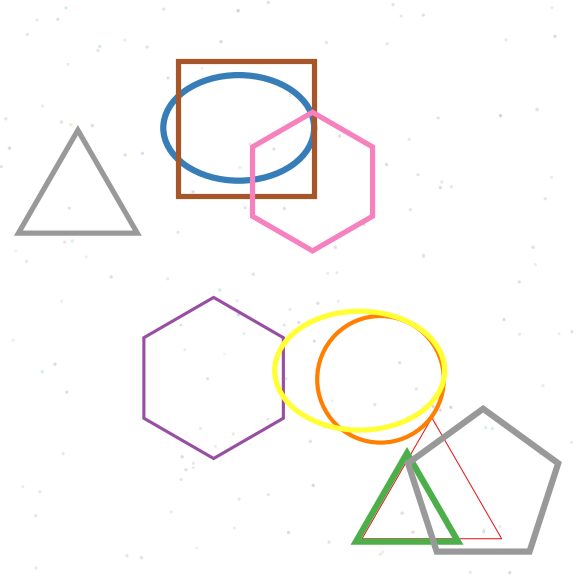[{"shape": "triangle", "thickness": 0.5, "radius": 0.7, "center": [0.748, 0.136]}, {"shape": "oval", "thickness": 3, "radius": 0.65, "center": [0.413, 0.778]}, {"shape": "triangle", "thickness": 3, "radius": 0.51, "center": [0.705, 0.112]}, {"shape": "hexagon", "thickness": 1.5, "radius": 0.7, "center": [0.37, 0.345]}, {"shape": "circle", "thickness": 2, "radius": 0.55, "center": [0.659, 0.342]}, {"shape": "oval", "thickness": 2.5, "radius": 0.74, "center": [0.623, 0.357]}, {"shape": "square", "thickness": 2.5, "radius": 0.59, "center": [0.426, 0.776]}, {"shape": "hexagon", "thickness": 2.5, "radius": 0.6, "center": [0.541, 0.685]}, {"shape": "triangle", "thickness": 2.5, "radius": 0.59, "center": [0.135, 0.655]}, {"shape": "pentagon", "thickness": 3, "radius": 0.68, "center": [0.837, 0.155]}]